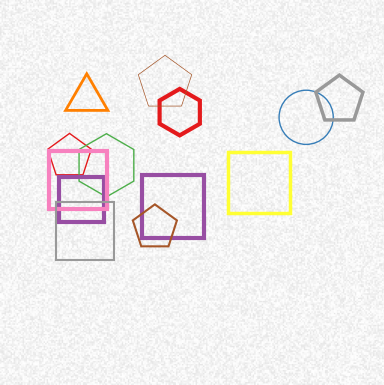[{"shape": "hexagon", "thickness": 3, "radius": 0.3, "center": [0.467, 0.709]}, {"shape": "pentagon", "thickness": 1, "radius": 0.3, "center": [0.181, 0.594]}, {"shape": "circle", "thickness": 1, "radius": 0.35, "center": [0.795, 0.695]}, {"shape": "hexagon", "thickness": 1, "radius": 0.41, "center": [0.276, 0.571]}, {"shape": "square", "thickness": 3, "radius": 0.41, "center": [0.449, 0.463]}, {"shape": "square", "thickness": 3, "radius": 0.29, "center": [0.211, 0.481]}, {"shape": "triangle", "thickness": 2, "radius": 0.32, "center": [0.225, 0.745]}, {"shape": "square", "thickness": 2.5, "radius": 0.4, "center": [0.673, 0.526]}, {"shape": "pentagon", "thickness": 1.5, "radius": 0.3, "center": [0.402, 0.409]}, {"shape": "pentagon", "thickness": 0.5, "radius": 0.36, "center": [0.429, 0.783]}, {"shape": "square", "thickness": 3, "radius": 0.38, "center": [0.204, 0.533]}, {"shape": "pentagon", "thickness": 2.5, "radius": 0.32, "center": [0.882, 0.741]}, {"shape": "square", "thickness": 1.5, "radius": 0.37, "center": [0.221, 0.4]}]